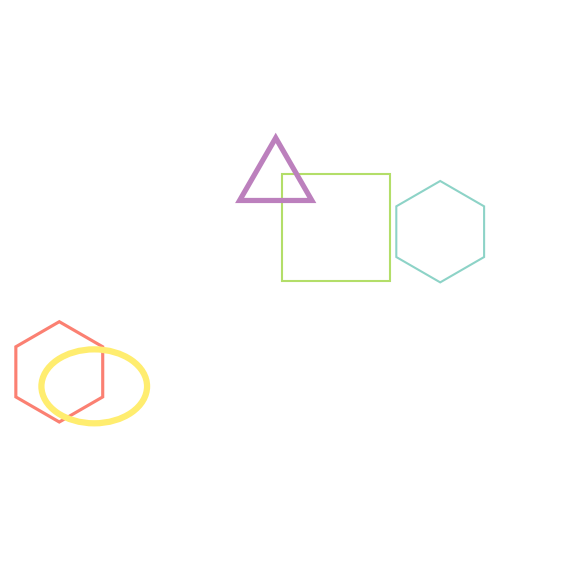[{"shape": "hexagon", "thickness": 1, "radius": 0.44, "center": [0.762, 0.598]}, {"shape": "hexagon", "thickness": 1.5, "radius": 0.43, "center": [0.103, 0.355]}, {"shape": "square", "thickness": 1, "radius": 0.46, "center": [0.582, 0.605]}, {"shape": "triangle", "thickness": 2.5, "radius": 0.36, "center": [0.477, 0.688]}, {"shape": "oval", "thickness": 3, "radius": 0.46, "center": [0.163, 0.33]}]